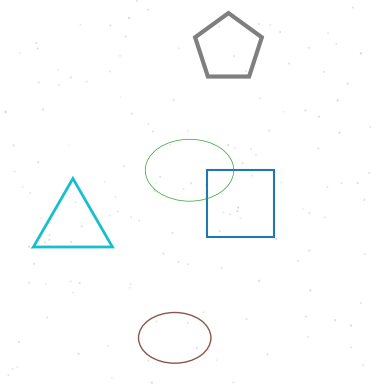[{"shape": "square", "thickness": 1.5, "radius": 0.44, "center": [0.625, 0.471]}, {"shape": "oval", "thickness": 0.5, "radius": 0.57, "center": [0.492, 0.558]}, {"shape": "oval", "thickness": 1, "radius": 0.47, "center": [0.454, 0.122]}, {"shape": "pentagon", "thickness": 3, "radius": 0.46, "center": [0.593, 0.875]}, {"shape": "triangle", "thickness": 2, "radius": 0.59, "center": [0.189, 0.418]}]